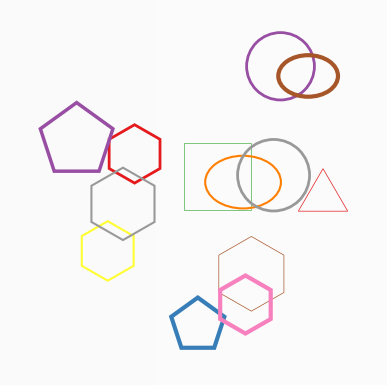[{"shape": "triangle", "thickness": 0.5, "radius": 0.37, "center": [0.834, 0.488]}, {"shape": "hexagon", "thickness": 2, "radius": 0.38, "center": [0.347, 0.6]}, {"shape": "pentagon", "thickness": 3, "radius": 0.36, "center": [0.51, 0.155]}, {"shape": "square", "thickness": 0.5, "radius": 0.43, "center": [0.561, 0.542]}, {"shape": "pentagon", "thickness": 2.5, "radius": 0.49, "center": [0.198, 0.635]}, {"shape": "circle", "thickness": 2, "radius": 0.44, "center": [0.724, 0.828]}, {"shape": "oval", "thickness": 1.5, "radius": 0.49, "center": [0.627, 0.527]}, {"shape": "hexagon", "thickness": 1.5, "radius": 0.39, "center": [0.278, 0.348]}, {"shape": "oval", "thickness": 3, "radius": 0.39, "center": [0.795, 0.803]}, {"shape": "hexagon", "thickness": 0.5, "radius": 0.49, "center": [0.649, 0.289]}, {"shape": "hexagon", "thickness": 3, "radius": 0.38, "center": [0.633, 0.209]}, {"shape": "hexagon", "thickness": 1.5, "radius": 0.47, "center": [0.317, 0.47]}, {"shape": "circle", "thickness": 2, "radius": 0.46, "center": [0.706, 0.545]}]